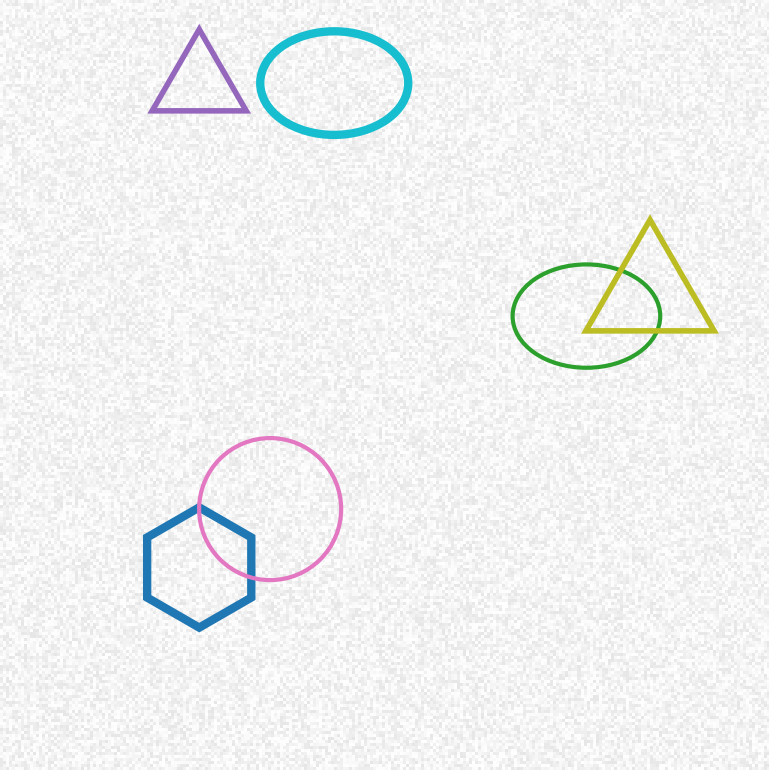[{"shape": "hexagon", "thickness": 3, "radius": 0.39, "center": [0.259, 0.263]}, {"shape": "oval", "thickness": 1.5, "radius": 0.48, "center": [0.762, 0.589]}, {"shape": "triangle", "thickness": 2, "radius": 0.35, "center": [0.259, 0.891]}, {"shape": "circle", "thickness": 1.5, "radius": 0.46, "center": [0.351, 0.339]}, {"shape": "triangle", "thickness": 2, "radius": 0.48, "center": [0.844, 0.618]}, {"shape": "oval", "thickness": 3, "radius": 0.48, "center": [0.434, 0.892]}]